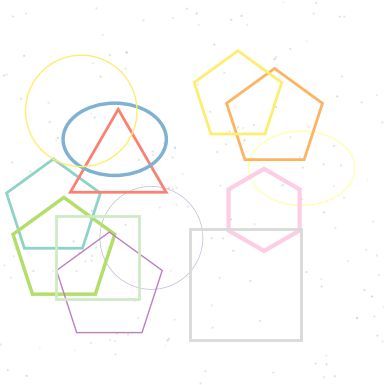[{"shape": "pentagon", "thickness": 2, "radius": 0.64, "center": [0.139, 0.459]}, {"shape": "oval", "thickness": 1, "radius": 0.69, "center": [0.784, 0.563]}, {"shape": "circle", "thickness": 0.5, "radius": 0.67, "center": [0.393, 0.382]}, {"shape": "triangle", "thickness": 2, "radius": 0.72, "center": [0.307, 0.572]}, {"shape": "oval", "thickness": 2.5, "radius": 0.67, "center": [0.298, 0.638]}, {"shape": "pentagon", "thickness": 2, "radius": 0.65, "center": [0.713, 0.691]}, {"shape": "pentagon", "thickness": 2.5, "radius": 0.69, "center": [0.166, 0.348]}, {"shape": "hexagon", "thickness": 3, "radius": 0.53, "center": [0.686, 0.455]}, {"shape": "square", "thickness": 2, "radius": 0.72, "center": [0.638, 0.261]}, {"shape": "pentagon", "thickness": 1, "radius": 0.72, "center": [0.284, 0.253]}, {"shape": "square", "thickness": 2, "radius": 0.54, "center": [0.253, 0.331]}, {"shape": "circle", "thickness": 1, "radius": 0.72, "center": [0.211, 0.712]}, {"shape": "pentagon", "thickness": 2, "radius": 0.6, "center": [0.618, 0.749]}]